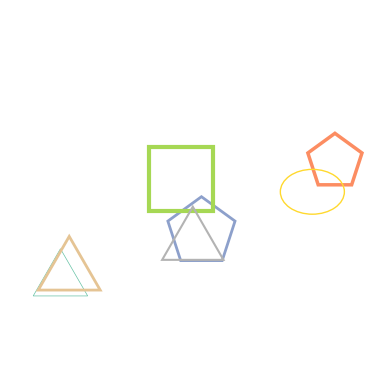[{"shape": "triangle", "thickness": 0.5, "radius": 0.41, "center": [0.157, 0.272]}, {"shape": "pentagon", "thickness": 2.5, "radius": 0.37, "center": [0.87, 0.58]}, {"shape": "pentagon", "thickness": 2, "radius": 0.46, "center": [0.523, 0.397]}, {"shape": "square", "thickness": 3, "radius": 0.42, "center": [0.47, 0.535]}, {"shape": "oval", "thickness": 1, "radius": 0.42, "center": [0.811, 0.502]}, {"shape": "triangle", "thickness": 2, "radius": 0.46, "center": [0.18, 0.293]}, {"shape": "triangle", "thickness": 1.5, "radius": 0.46, "center": [0.501, 0.371]}]